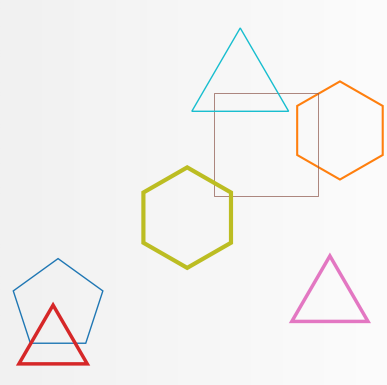[{"shape": "pentagon", "thickness": 1, "radius": 0.61, "center": [0.15, 0.207]}, {"shape": "hexagon", "thickness": 1.5, "radius": 0.64, "center": [0.877, 0.661]}, {"shape": "triangle", "thickness": 2.5, "radius": 0.51, "center": [0.137, 0.106]}, {"shape": "square", "thickness": 0.5, "radius": 0.67, "center": [0.687, 0.624]}, {"shape": "triangle", "thickness": 2.5, "radius": 0.57, "center": [0.851, 0.222]}, {"shape": "hexagon", "thickness": 3, "radius": 0.65, "center": [0.483, 0.435]}, {"shape": "triangle", "thickness": 1, "radius": 0.72, "center": [0.62, 0.783]}]